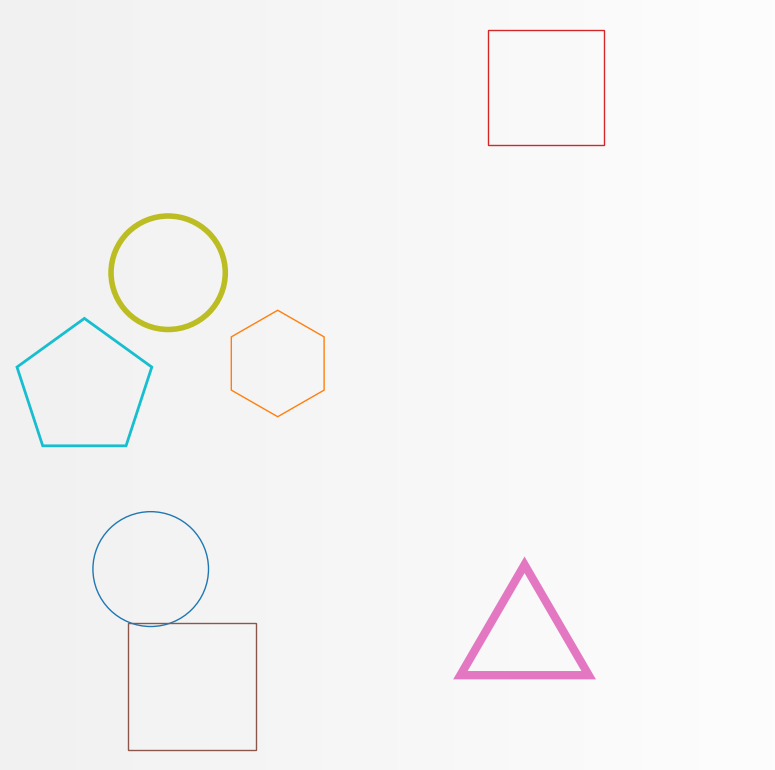[{"shape": "circle", "thickness": 0.5, "radius": 0.37, "center": [0.194, 0.261]}, {"shape": "hexagon", "thickness": 0.5, "radius": 0.35, "center": [0.358, 0.528]}, {"shape": "square", "thickness": 0.5, "radius": 0.38, "center": [0.705, 0.886]}, {"shape": "square", "thickness": 0.5, "radius": 0.41, "center": [0.248, 0.109]}, {"shape": "triangle", "thickness": 3, "radius": 0.48, "center": [0.677, 0.171]}, {"shape": "circle", "thickness": 2, "radius": 0.37, "center": [0.217, 0.646]}, {"shape": "pentagon", "thickness": 1, "radius": 0.46, "center": [0.109, 0.495]}]